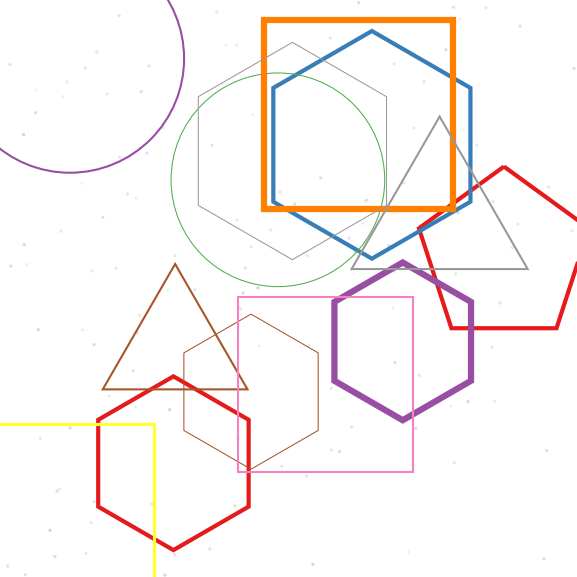[{"shape": "hexagon", "thickness": 2, "radius": 0.75, "center": [0.3, 0.197]}, {"shape": "pentagon", "thickness": 2, "radius": 0.77, "center": [0.873, 0.556]}, {"shape": "hexagon", "thickness": 2, "radius": 0.99, "center": [0.644, 0.748]}, {"shape": "circle", "thickness": 0.5, "radius": 0.92, "center": [0.481, 0.688]}, {"shape": "hexagon", "thickness": 3, "radius": 0.68, "center": [0.697, 0.408]}, {"shape": "circle", "thickness": 1, "radius": 0.99, "center": [0.121, 0.898]}, {"shape": "square", "thickness": 3, "radius": 0.82, "center": [0.621, 0.801]}, {"shape": "square", "thickness": 1.5, "radius": 0.75, "center": [0.116, 0.115]}, {"shape": "triangle", "thickness": 1, "radius": 0.72, "center": [0.303, 0.397]}, {"shape": "hexagon", "thickness": 0.5, "radius": 0.67, "center": [0.435, 0.321]}, {"shape": "square", "thickness": 1, "radius": 0.76, "center": [0.563, 0.334]}, {"shape": "hexagon", "thickness": 0.5, "radius": 0.94, "center": [0.506, 0.738]}, {"shape": "triangle", "thickness": 1, "radius": 0.88, "center": [0.761, 0.621]}]